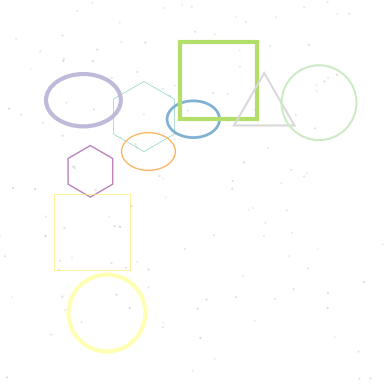[{"shape": "hexagon", "thickness": 0.5, "radius": 0.46, "center": [0.374, 0.697]}, {"shape": "circle", "thickness": 3, "radius": 0.5, "center": [0.278, 0.187]}, {"shape": "oval", "thickness": 3, "radius": 0.49, "center": [0.217, 0.74]}, {"shape": "oval", "thickness": 2, "radius": 0.34, "center": [0.502, 0.69]}, {"shape": "oval", "thickness": 1, "radius": 0.35, "center": [0.386, 0.606]}, {"shape": "square", "thickness": 3, "radius": 0.5, "center": [0.567, 0.792]}, {"shape": "triangle", "thickness": 1.5, "radius": 0.45, "center": [0.686, 0.719]}, {"shape": "hexagon", "thickness": 1, "radius": 0.33, "center": [0.235, 0.555]}, {"shape": "circle", "thickness": 1.5, "radius": 0.49, "center": [0.829, 0.733]}, {"shape": "square", "thickness": 0.5, "radius": 0.49, "center": [0.239, 0.398]}]